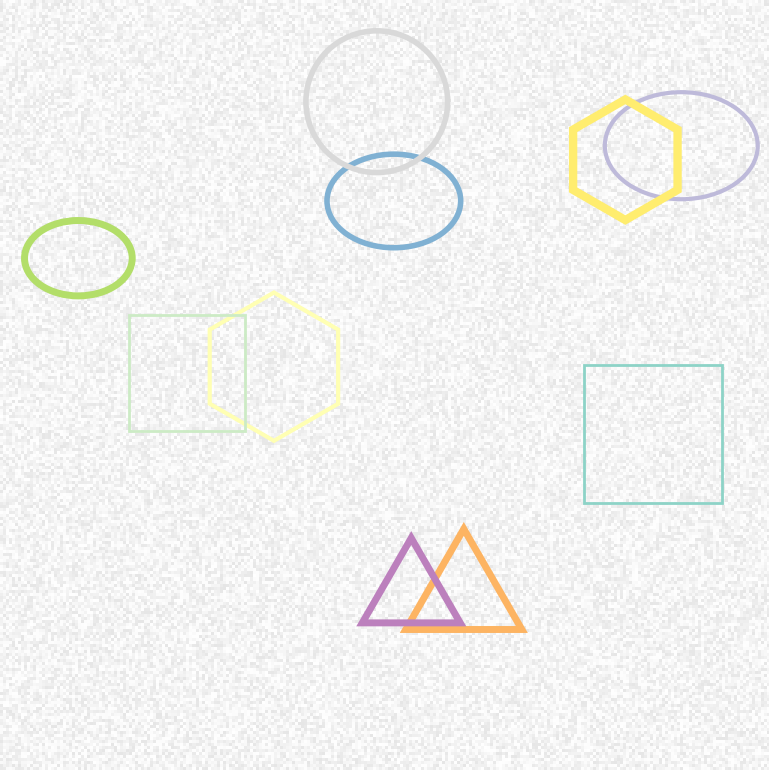[{"shape": "square", "thickness": 1, "radius": 0.45, "center": [0.849, 0.437]}, {"shape": "hexagon", "thickness": 1.5, "radius": 0.48, "center": [0.356, 0.524]}, {"shape": "oval", "thickness": 1.5, "radius": 0.5, "center": [0.885, 0.811]}, {"shape": "oval", "thickness": 2, "radius": 0.43, "center": [0.511, 0.739]}, {"shape": "triangle", "thickness": 2.5, "radius": 0.44, "center": [0.602, 0.226]}, {"shape": "oval", "thickness": 2.5, "radius": 0.35, "center": [0.102, 0.665]}, {"shape": "circle", "thickness": 2, "radius": 0.46, "center": [0.489, 0.868]}, {"shape": "triangle", "thickness": 2.5, "radius": 0.37, "center": [0.534, 0.228]}, {"shape": "square", "thickness": 1, "radius": 0.37, "center": [0.243, 0.516]}, {"shape": "hexagon", "thickness": 3, "radius": 0.39, "center": [0.812, 0.793]}]